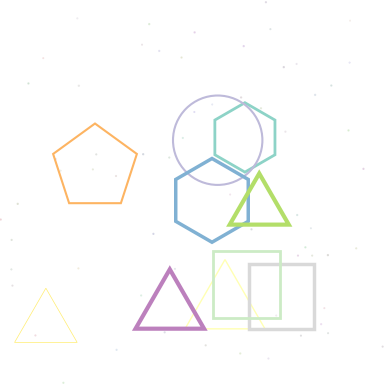[{"shape": "hexagon", "thickness": 2, "radius": 0.45, "center": [0.636, 0.643]}, {"shape": "triangle", "thickness": 1, "radius": 0.6, "center": [0.584, 0.206]}, {"shape": "circle", "thickness": 1.5, "radius": 0.58, "center": [0.565, 0.636]}, {"shape": "hexagon", "thickness": 2.5, "radius": 0.54, "center": [0.551, 0.48]}, {"shape": "pentagon", "thickness": 1.5, "radius": 0.57, "center": [0.247, 0.565]}, {"shape": "triangle", "thickness": 3, "radius": 0.44, "center": [0.673, 0.461]}, {"shape": "square", "thickness": 2.5, "radius": 0.42, "center": [0.731, 0.231]}, {"shape": "triangle", "thickness": 3, "radius": 0.51, "center": [0.441, 0.198]}, {"shape": "square", "thickness": 2, "radius": 0.43, "center": [0.64, 0.261]}, {"shape": "triangle", "thickness": 0.5, "radius": 0.47, "center": [0.119, 0.158]}]